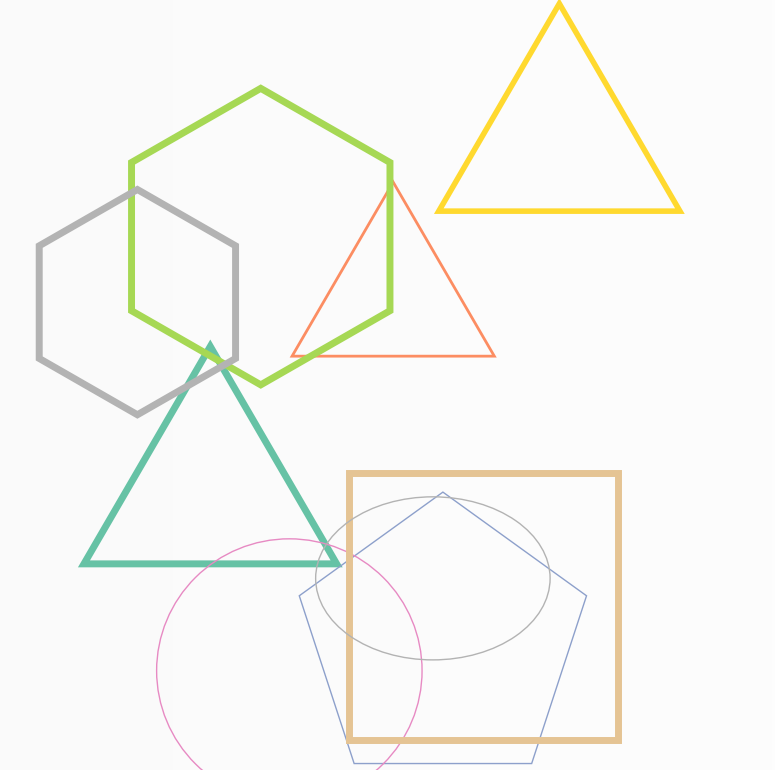[{"shape": "triangle", "thickness": 2.5, "radius": 0.94, "center": [0.271, 0.362]}, {"shape": "triangle", "thickness": 1, "radius": 0.75, "center": [0.507, 0.613]}, {"shape": "pentagon", "thickness": 0.5, "radius": 0.97, "center": [0.571, 0.166]}, {"shape": "circle", "thickness": 0.5, "radius": 0.86, "center": [0.373, 0.129]}, {"shape": "hexagon", "thickness": 2.5, "radius": 0.96, "center": [0.336, 0.693]}, {"shape": "triangle", "thickness": 2, "radius": 0.9, "center": [0.722, 0.816]}, {"shape": "square", "thickness": 2.5, "radius": 0.87, "center": [0.624, 0.212]}, {"shape": "hexagon", "thickness": 2.5, "radius": 0.73, "center": [0.177, 0.608]}, {"shape": "oval", "thickness": 0.5, "radius": 0.76, "center": [0.559, 0.249]}]